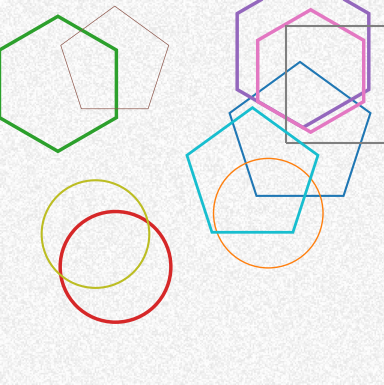[{"shape": "pentagon", "thickness": 1.5, "radius": 0.96, "center": [0.779, 0.647]}, {"shape": "circle", "thickness": 1, "radius": 0.71, "center": [0.697, 0.446]}, {"shape": "hexagon", "thickness": 2.5, "radius": 0.88, "center": [0.15, 0.782]}, {"shape": "circle", "thickness": 2.5, "radius": 0.72, "center": [0.3, 0.307]}, {"shape": "hexagon", "thickness": 2.5, "radius": 0.99, "center": [0.787, 0.866]}, {"shape": "pentagon", "thickness": 0.5, "radius": 0.74, "center": [0.298, 0.837]}, {"shape": "hexagon", "thickness": 2.5, "radius": 0.79, "center": [0.807, 0.816]}, {"shape": "square", "thickness": 1.5, "radius": 0.76, "center": [0.896, 0.781]}, {"shape": "circle", "thickness": 1.5, "radius": 0.7, "center": [0.248, 0.392]}, {"shape": "pentagon", "thickness": 2, "radius": 0.89, "center": [0.656, 0.541]}]